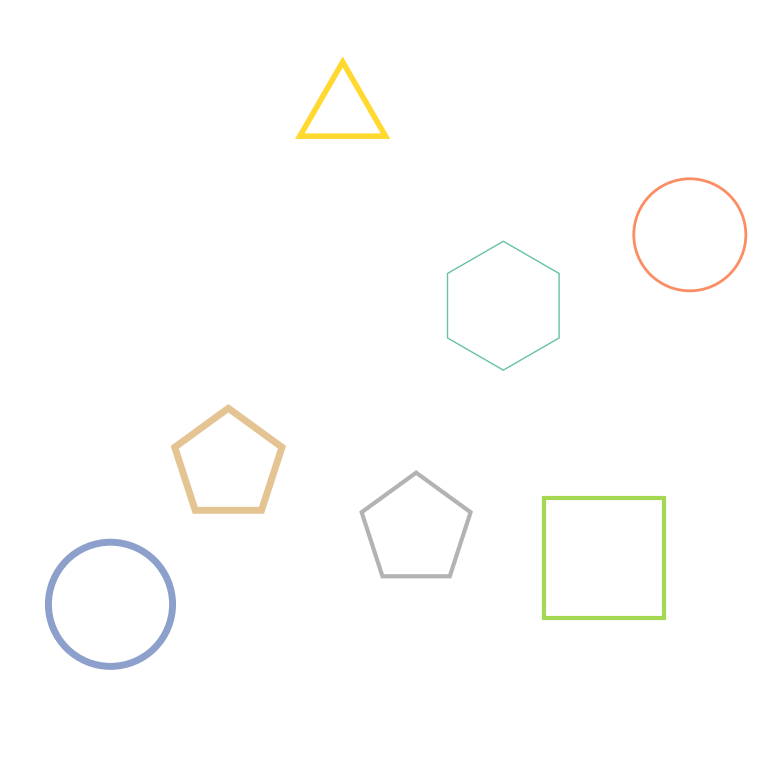[{"shape": "hexagon", "thickness": 0.5, "radius": 0.42, "center": [0.654, 0.603]}, {"shape": "circle", "thickness": 1, "radius": 0.36, "center": [0.896, 0.695]}, {"shape": "circle", "thickness": 2.5, "radius": 0.4, "center": [0.144, 0.215]}, {"shape": "square", "thickness": 1.5, "radius": 0.39, "center": [0.784, 0.276]}, {"shape": "triangle", "thickness": 2, "radius": 0.32, "center": [0.445, 0.855]}, {"shape": "pentagon", "thickness": 2.5, "radius": 0.37, "center": [0.297, 0.397]}, {"shape": "pentagon", "thickness": 1.5, "radius": 0.37, "center": [0.54, 0.312]}]